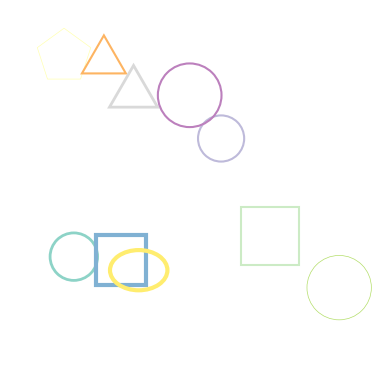[{"shape": "circle", "thickness": 2, "radius": 0.31, "center": [0.192, 0.333]}, {"shape": "pentagon", "thickness": 0.5, "radius": 0.37, "center": [0.166, 0.854]}, {"shape": "circle", "thickness": 1.5, "radius": 0.3, "center": [0.574, 0.64]}, {"shape": "square", "thickness": 3, "radius": 0.33, "center": [0.315, 0.324]}, {"shape": "triangle", "thickness": 1.5, "radius": 0.33, "center": [0.27, 0.842]}, {"shape": "circle", "thickness": 0.5, "radius": 0.42, "center": [0.881, 0.253]}, {"shape": "triangle", "thickness": 2, "radius": 0.36, "center": [0.347, 0.758]}, {"shape": "circle", "thickness": 1.5, "radius": 0.41, "center": [0.493, 0.753]}, {"shape": "square", "thickness": 1.5, "radius": 0.37, "center": [0.702, 0.387]}, {"shape": "oval", "thickness": 3, "radius": 0.37, "center": [0.36, 0.298]}]